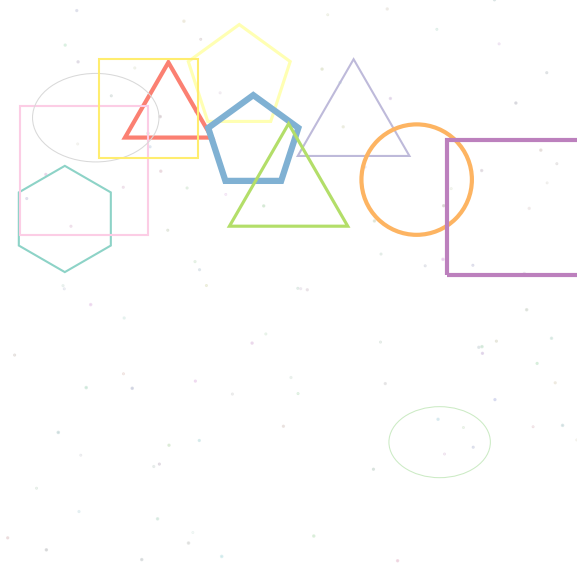[{"shape": "hexagon", "thickness": 1, "radius": 0.46, "center": [0.112, 0.62]}, {"shape": "pentagon", "thickness": 1.5, "radius": 0.46, "center": [0.414, 0.864]}, {"shape": "triangle", "thickness": 1, "radius": 0.56, "center": [0.612, 0.785]}, {"shape": "triangle", "thickness": 2, "radius": 0.43, "center": [0.292, 0.804]}, {"shape": "pentagon", "thickness": 3, "radius": 0.41, "center": [0.439, 0.752]}, {"shape": "circle", "thickness": 2, "radius": 0.48, "center": [0.722, 0.688]}, {"shape": "triangle", "thickness": 1.5, "radius": 0.59, "center": [0.5, 0.667]}, {"shape": "square", "thickness": 1, "radius": 0.56, "center": [0.145, 0.703]}, {"shape": "oval", "thickness": 0.5, "radius": 0.55, "center": [0.166, 0.795]}, {"shape": "square", "thickness": 2, "radius": 0.58, "center": [0.891, 0.639]}, {"shape": "oval", "thickness": 0.5, "radius": 0.44, "center": [0.761, 0.233]}, {"shape": "square", "thickness": 1, "radius": 0.43, "center": [0.257, 0.811]}]